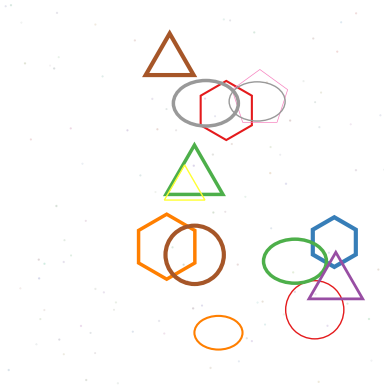[{"shape": "circle", "thickness": 1, "radius": 0.38, "center": [0.818, 0.195]}, {"shape": "hexagon", "thickness": 1.5, "radius": 0.38, "center": [0.588, 0.713]}, {"shape": "hexagon", "thickness": 3, "radius": 0.32, "center": [0.868, 0.371]}, {"shape": "triangle", "thickness": 2.5, "radius": 0.43, "center": [0.505, 0.538]}, {"shape": "oval", "thickness": 2.5, "radius": 0.41, "center": [0.766, 0.322]}, {"shape": "triangle", "thickness": 2, "radius": 0.4, "center": [0.872, 0.264]}, {"shape": "hexagon", "thickness": 2.5, "radius": 0.42, "center": [0.433, 0.359]}, {"shape": "oval", "thickness": 1.5, "radius": 0.31, "center": [0.567, 0.136]}, {"shape": "triangle", "thickness": 1, "radius": 0.3, "center": [0.48, 0.511]}, {"shape": "triangle", "thickness": 3, "radius": 0.36, "center": [0.441, 0.841]}, {"shape": "circle", "thickness": 3, "radius": 0.38, "center": [0.506, 0.338]}, {"shape": "pentagon", "thickness": 0.5, "radius": 0.38, "center": [0.675, 0.744]}, {"shape": "oval", "thickness": 2.5, "radius": 0.42, "center": [0.535, 0.732]}, {"shape": "oval", "thickness": 1, "radius": 0.36, "center": [0.668, 0.737]}]